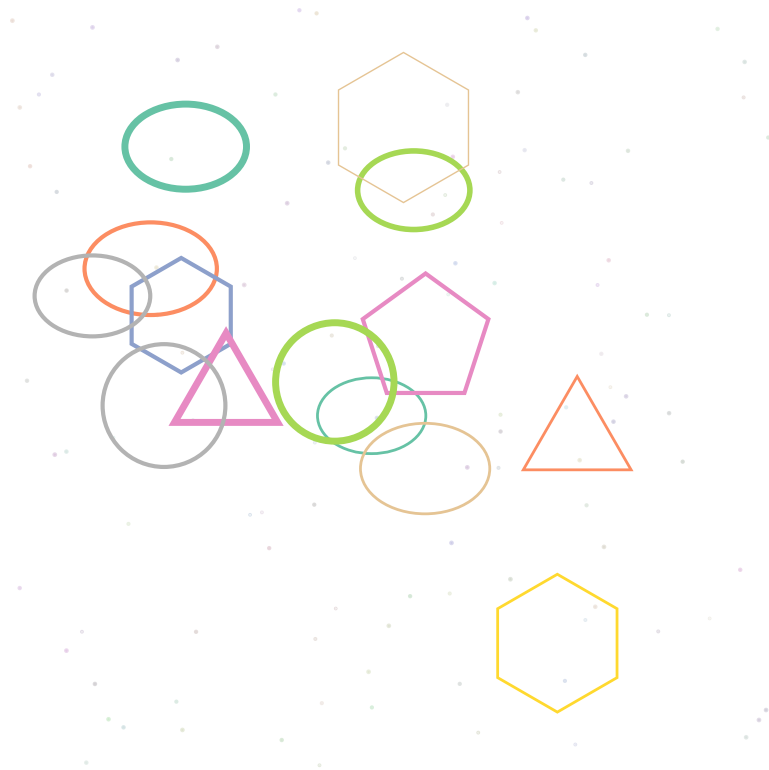[{"shape": "oval", "thickness": 1, "radius": 0.35, "center": [0.483, 0.46]}, {"shape": "oval", "thickness": 2.5, "radius": 0.39, "center": [0.241, 0.81]}, {"shape": "oval", "thickness": 1.5, "radius": 0.43, "center": [0.196, 0.651]}, {"shape": "triangle", "thickness": 1, "radius": 0.4, "center": [0.75, 0.43]}, {"shape": "hexagon", "thickness": 1.5, "radius": 0.37, "center": [0.235, 0.591]}, {"shape": "pentagon", "thickness": 1.5, "radius": 0.43, "center": [0.553, 0.559]}, {"shape": "triangle", "thickness": 2.5, "radius": 0.39, "center": [0.294, 0.49]}, {"shape": "circle", "thickness": 2.5, "radius": 0.38, "center": [0.435, 0.504]}, {"shape": "oval", "thickness": 2, "radius": 0.36, "center": [0.537, 0.753]}, {"shape": "hexagon", "thickness": 1, "radius": 0.45, "center": [0.724, 0.165]}, {"shape": "hexagon", "thickness": 0.5, "radius": 0.49, "center": [0.524, 0.834]}, {"shape": "oval", "thickness": 1, "radius": 0.42, "center": [0.552, 0.391]}, {"shape": "circle", "thickness": 1.5, "radius": 0.4, "center": [0.213, 0.473]}, {"shape": "oval", "thickness": 1.5, "radius": 0.38, "center": [0.12, 0.616]}]